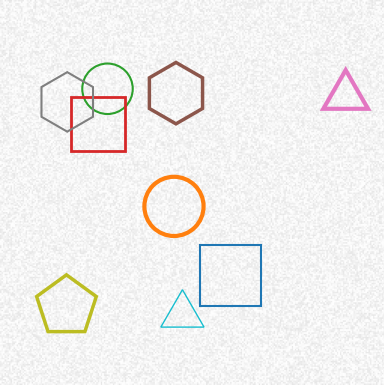[{"shape": "square", "thickness": 1.5, "radius": 0.4, "center": [0.598, 0.284]}, {"shape": "circle", "thickness": 3, "radius": 0.38, "center": [0.452, 0.464]}, {"shape": "circle", "thickness": 1.5, "radius": 0.33, "center": [0.279, 0.769]}, {"shape": "square", "thickness": 2, "radius": 0.35, "center": [0.256, 0.678]}, {"shape": "hexagon", "thickness": 2.5, "radius": 0.4, "center": [0.457, 0.758]}, {"shape": "triangle", "thickness": 3, "radius": 0.34, "center": [0.898, 0.751]}, {"shape": "hexagon", "thickness": 1.5, "radius": 0.39, "center": [0.175, 0.735]}, {"shape": "pentagon", "thickness": 2.5, "radius": 0.41, "center": [0.173, 0.205]}, {"shape": "triangle", "thickness": 1, "radius": 0.32, "center": [0.474, 0.183]}]